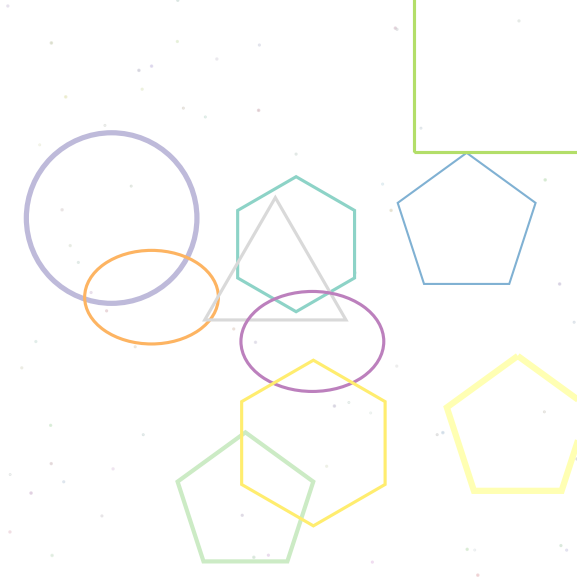[{"shape": "hexagon", "thickness": 1.5, "radius": 0.58, "center": [0.513, 0.576]}, {"shape": "pentagon", "thickness": 3, "radius": 0.65, "center": [0.897, 0.254]}, {"shape": "circle", "thickness": 2.5, "radius": 0.74, "center": [0.193, 0.622]}, {"shape": "pentagon", "thickness": 1, "radius": 0.63, "center": [0.808, 0.609]}, {"shape": "oval", "thickness": 1.5, "radius": 0.58, "center": [0.262, 0.485]}, {"shape": "square", "thickness": 1.5, "radius": 0.73, "center": [0.865, 0.883]}, {"shape": "triangle", "thickness": 1.5, "radius": 0.71, "center": [0.477, 0.516]}, {"shape": "oval", "thickness": 1.5, "radius": 0.62, "center": [0.541, 0.408]}, {"shape": "pentagon", "thickness": 2, "radius": 0.62, "center": [0.425, 0.127]}, {"shape": "hexagon", "thickness": 1.5, "radius": 0.72, "center": [0.543, 0.232]}]